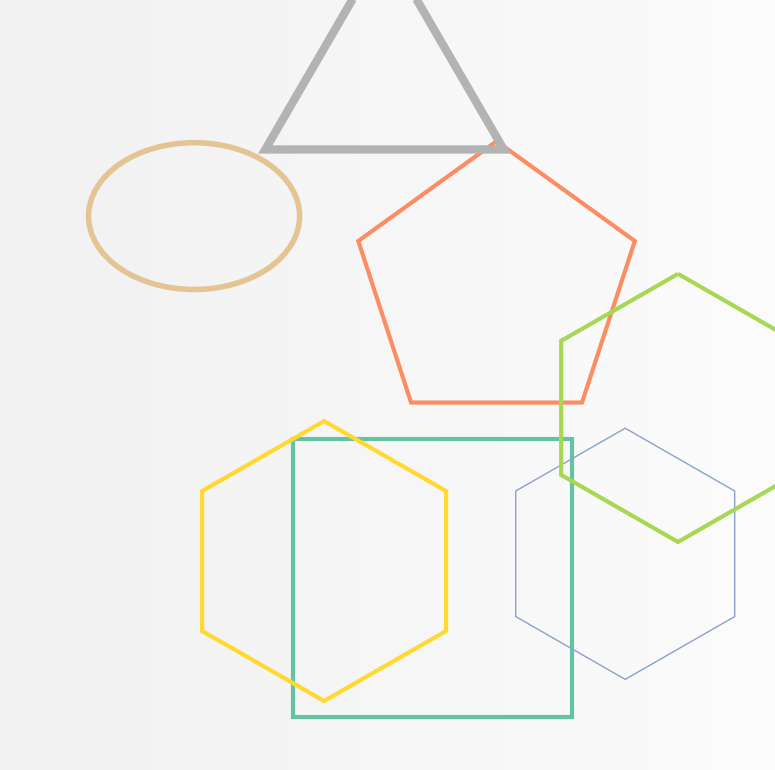[{"shape": "square", "thickness": 1.5, "radius": 0.9, "center": [0.558, 0.249]}, {"shape": "pentagon", "thickness": 1.5, "radius": 0.94, "center": [0.641, 0.629]}, {"shape": "hexagon", "thickness": 0.5, "radius": 0.82, "center": [0.807, 0.281]}, {"shape": "hexagon", "thickness": 1.5, "radius": 0.87, "center": [0.875, 0.47]}, {"shape": "hexagon", "thickness": 1.5, "radius": 0.91, "center": [0.418, 0.271]}, {"shape": "oval", "thickness": 2, "radius": 0.68, "center": [0.25, 0.719]}, {"shape": "triangle", "thickness": 3, "radius": 0.89, "center": [0.496, 0.895]}]